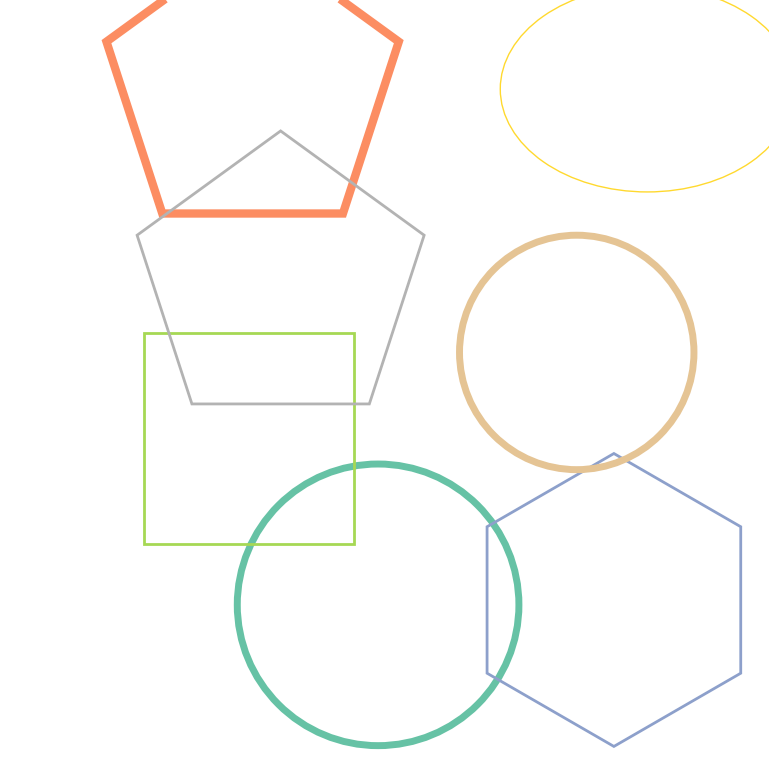[{"shape": "circle", "thickness": 2.5, "radius": 0.91, "center": [0.491, 0.215]}, {"shape": "pentagon", "thickness": 3, "radius": 1.0, "center": [0.328, 0.884]}, {"shape": "hexagon", "thickness": 1, "radius": 0.95, "center": [0.797, 0.221]}, {"shape": "square", "thickness": 1, "radius": 0.68, "center": [0.323, 0.43]}, {"shape": "oval", "thickness": 0.5, "radius": 0.95, "center": [0.841, 0.884]}, {"shape": "circle", "thickness": 2.5, "radius": 0.76, "center": [0.749, 0.542]}, {"shape": "pentagon", "thickness": 1, "radius": 0.98, "center": [0.364, 0.634]}]